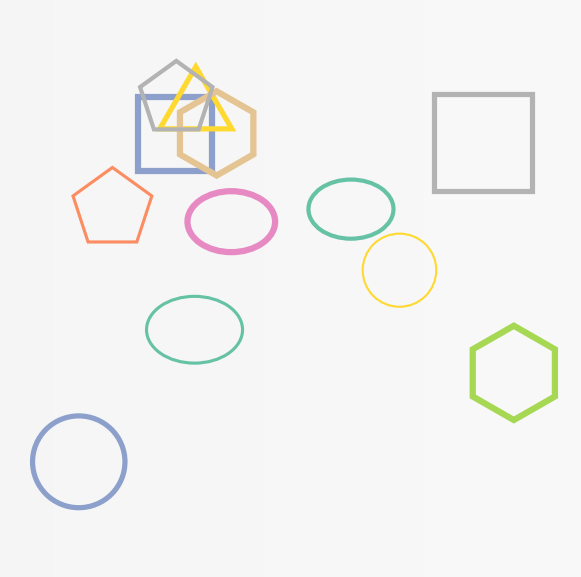[{"shape": "oval", "thickness": 1.5, "radius": 0.41, "center": [0.335, 0.428]}, {"shape": "oval", "thickness": 2, "radius": 0.37, "center": [0.604, 0.637]}, {"shape": "pentagon", "thickness": 1.5, "radius": 0.36, "center": [0.193, 0.638]}, {"shape": "square", "thickness": 3, "radius": 0.32, "center": [0.301, 0.767]}, {"shape": "circle", "thickness": 2.5, "radius": 0.4, "center": [0.135, 0.199]}, {"shape": "oval", "thickness": 3, "radius": 0.38, "center": [0.398, 0.615]}, {"shape": "hexagon", "thickness": 3, "radius": 0.41, "center": [0.884, 0.353]}, {"shape": "circle", "thickness": 1, "radius": 0.32, "center": [0.687, 0.531]}, {"shape": "triangle", "thickness": 2.5, "radius": 0.36, "center": [0.337, 0.812]}, {"shape": "hexagon", "thickness": 3, "radius": 0.36, "center": [0.373, 0.768]}, {"shape": "pentagon", "thickness": 2, "radius": 0.33, "center": [0.303, 0.828]}, {"shape": "square", "thickness": 2.5, "radius": 0.42, "center": [0.831, 0.753]}]